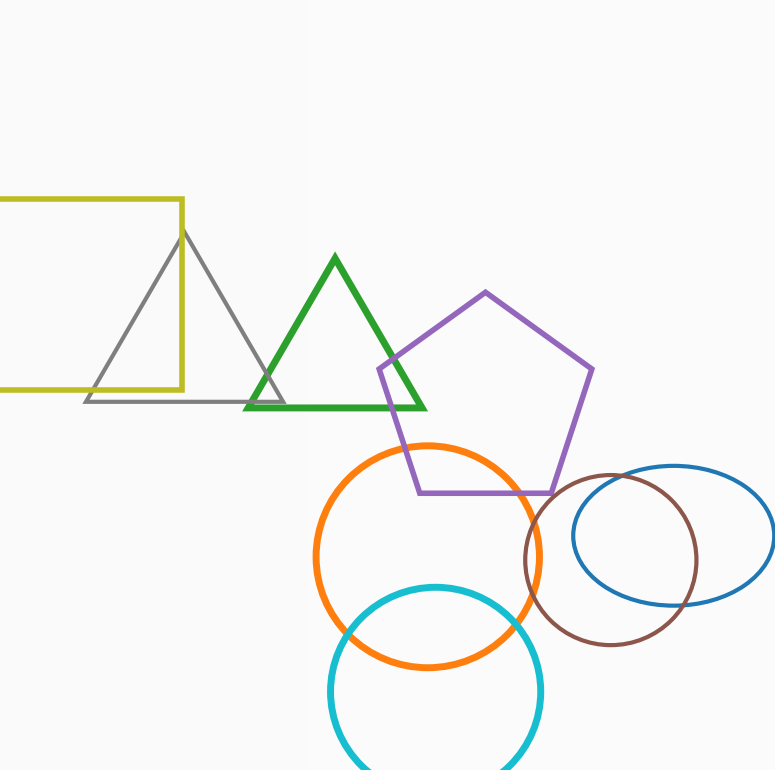[{"shape": "oval", "thickness": 1.5, "radius": 0.65, "center": [0.869, 0.304]}, {"shape": "circle", "thickness": 2.5, "radius": 0.72, "center": [0.552, 0.277]}, {"shape": "triangle", "thickness": 2.5, "radius": 0.65, "center": [0.432, 0.535]}, {"shape": "pentagon", "thickness": 2, "radius": 0.72, "center": [0.626, 0.476]}, {"shape": "circle", "thickness": 1.5, "radius": 0.55, "center": [0.788, 0.273]}, {"shape": "triangle", "thickness": 1.5, "radius": 0.73, "center": [0.238, 0.552]}, {"shape": "square", "thickness": 2, "radius": 0.62, "center": [0.112, 0.617]}, {"shape": "circle", "thickness": 2.5, "radius": 0.68, "center": [0.562, 0.102]}]